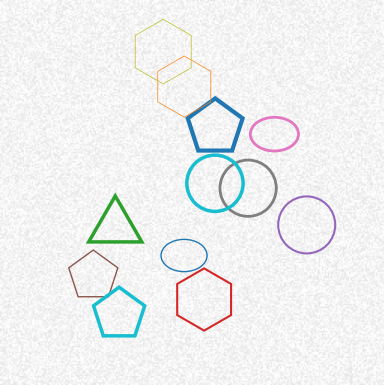[{"shape": "pentagon", "thickness": 3, "radius": 0.37, "center": [0.559, 0.67]}, {"shape": "oval", "thickness": 1, "radius": 0.3, "center": [0.478, 0.336]}, {"shape": "hexagon", "thickness": 0.5, "radius": 0.4, "center": [0.479, 0.775]}, {"shape": "triangle", "thickness": 2.5, "radius": 0.4, "center": [0.299, 0.411]}, {"shape": "hexagon", "thickness": 1.5, "radius": 0.4, "center": [0.53, 0.222]}, {"shape": "circle", "thickness": 1.5, "radius": 0.37, "center": [0.797, 0.416]}, {"shape": "pentagon", "thickness": 1, "radius": 0.34, "center": [0.242, 0.284]}, {"shape": "oval", "thickness": 2, "radius": 0.31, "center": [0.713, 0.652]}, {"shape": "circle", "thickness": 2, "radius": 0.37, "center": [0.644, 0.511]}, {"shape": "hexagon", "thickness": 0.5, "radius": 0.42, "center": [0.424, 0.866]}, {"shape": "pentagon", "thickness": 2.5, "radius": 0.35, "center": [0.309, 0.184]}, {"shape": "circle", "thickness": 2.5, "radius": 0.37, "center": [0.558, 0.524]}]